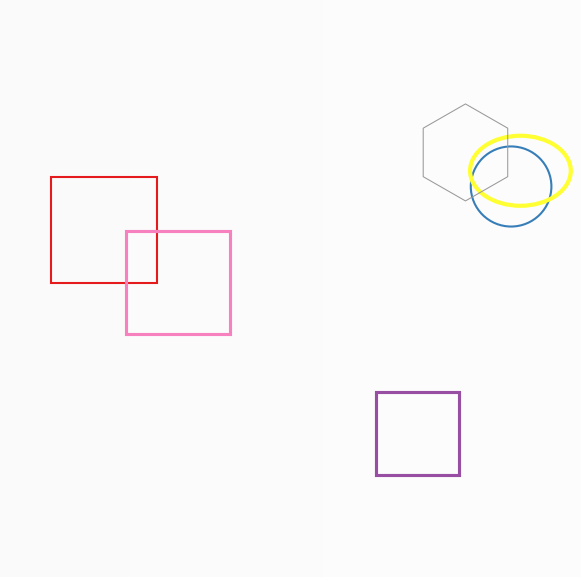[{"shape": "square", "thickness": 1, "radius": 0.46, "center": [0.178, 0.601]}, {"shape": "circle", "thickness": 1, "radius": 0.35, "center": [0.879, 0.676]}, {"shape": "square", "thickness": 1.5, "radius": 0.36, "center": [0.718, 0.249]}, {"shape": "oval", "thickness": 2, "radius": 0.43, "center": [0.895, 0.703]}, {"shape": "square", "thickness": 1.5, "radius": 0.45, "center": [0.306, 0.51]}, {"shape": "hexagon", "thickness": 0.5, "radius": 0.42, "center": [0.801, 0.735]}]